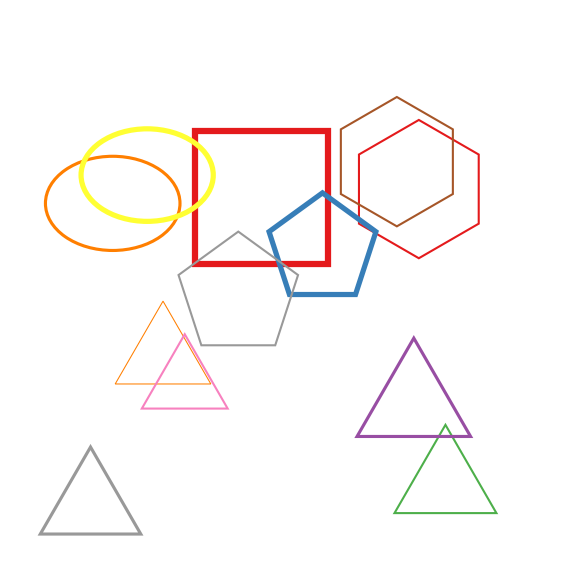[{"shape": "square", "thickness": 3, "radius": 0.58, "center": [0.453, 0.657]}, {"shape": "hexagon", "thickness": 1, "radius": 0.6, "center": [0.725, 0.672]}, {"shape": "pentagon", "thickness": 2.5, "radius": 0.49, "center": [0.558, 0.568]}, {"shape": "triangle", "thickness": 1, "radius": 0.51, "center": [0.771, 0.162]}, {"shape": "triangle", "thickness": 1.5, "radius": 0.57, "center": [0.717, 0.3]}, {"shape": "triangle", "thickness": 0.5, "radius": 0.48, "center": [0.282, 0.382]}, {"shape": "oval", "thickness": 1.5, "radius": 0.58, "center": [0.195, 0.647]}, {"shape": "oval", "thickness": 2.5, "radius": 0.57, "center": [0.255, 0.696]}, {"shape": "hexagon", "thickness": 1, "radius": 0.56, "center": [0.687, 0.719]}, {"shape": "triangle", "thickness": 1, "radius": 0.43, "center": [0.32, 0.335]}, {"shape": "triangle", "thickness": 1.5, "radius": 0.5, "center": [0.157, 0.125]}, {"shape": "pentagon", "thickness": 1, "radius": 0.54, "center": [0.413, 0.489]}]